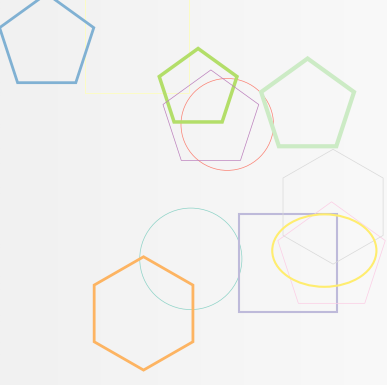[{"shape": "circle", "thickness": 0.5, "radius": 0.66, "center": [0.492, 0.328]}, {"shape": "square", "thickness": 0.5, "radius": 0.67, "center": [0.353, 0.893]}, {"shape": "square", "thickness": 1.5, "radius": 0.63, "center": [0.743, 0.316]}, {"shape": "circle", "thickness": 0.5, "radius": 0.6, "center": [0.586, 0.677]}, {"shape": "pentagon", "thickness": 2, "radius": 0.64, "center": [0.12, 0.889]}, {"shape": "hexagon", "thickness": 2, "radius": 0.74, "center": [0.37, 0.186]}, {"shape": "pentagon", "thickness": 2.5, "radius": 0.53, "center": [0.511, 0.769]}, {"shape": "pentagon", "thickness": 0.5, "radius": 0.73, "center": [0.856, 0.33]}, {"shape": "hexagon", "thickness": 0.5, "radius": 0.75, "center": [0.86, 0.463]}, {"shape": "pentagon", "thickness": 0.5, "radius": 0.65, "center": [0.544, 0.688]}, {"shape": "pentagon", "thickness": 3, "radius": 0.63, "center": [0.794, 0.722]}, {"shape": "oval", "thickness": 1.5, "radius": 0.67, "center": [0.837, 0.349]}]